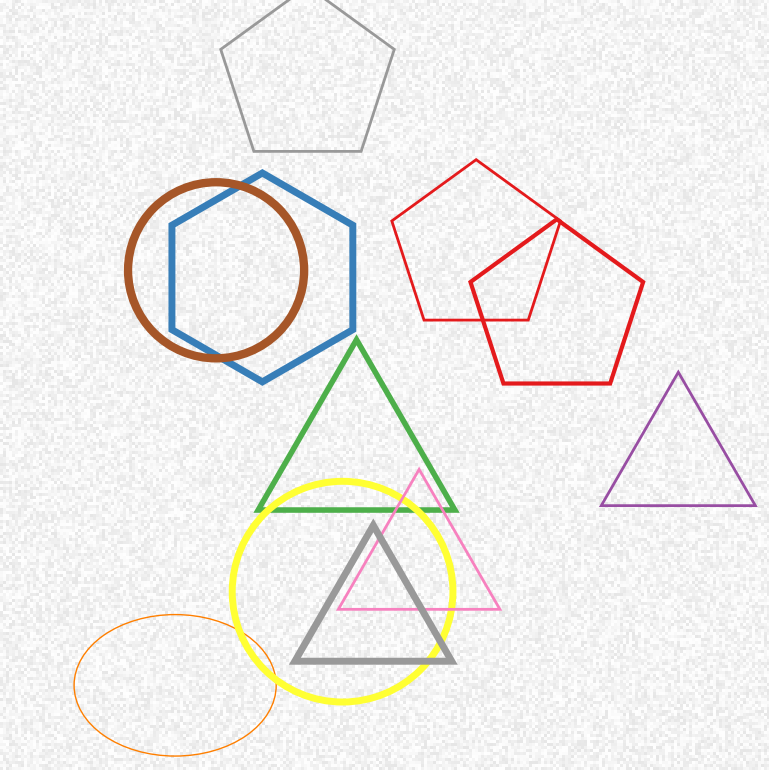[{"shape": "pentagon", "thickness": 1, "radius": 0.58, "center": [0.618, 0.677]}, {"shape": "pentagon", "thickness": 1.5, "radius": 0.59, "center": [0.723, 0.597]}, {"shape": "hexagon", "thickness": 2.5, "radius": 0.68, "center": [0.341, 0.64]}, {"shape": "triangle", "thickness": 2, "radius": 0.74, "center": [0.463, 0.411]}, {"shape": "triangle", "thickness": 1, "radius": 0.58, "center": [0.881, 0.401]}, {"shape": "oval", "thickness": 0.5, "radius": 0.66, "center": [0.227, 0.11]}, {"shape": "circle", "thickness": 2.5, "radius": 0.72, "center": [0.445, 0.232]}, {"shape": "circle", "thickness": 3, "radius": 0.57, "center": [0.281, 0.649]}, {"shape": "triangle", "thickness": 1, "radius": 0.61, "center": [0.544, 0.269]}, {"shape": "triangle", "thickness": 2.5, "radius": 0.59, "center": [0.485, 0.2]}, {"shape": "pentagon", "thickness": 1, "radius": 0.59, "center": [0.399, 0.899]}]